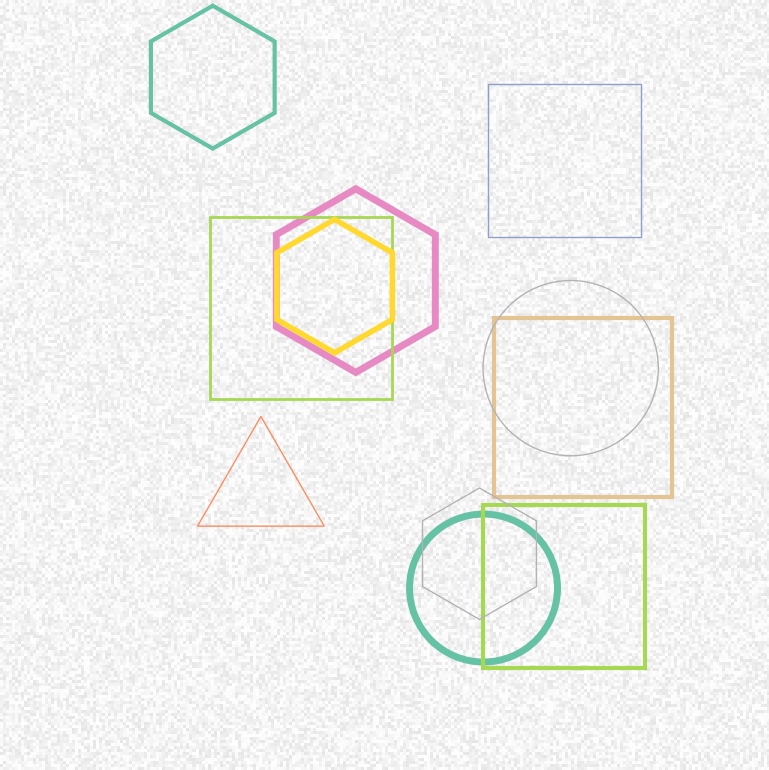[{"shape": "hexagon", "thickness": 1.5, "radius": 0.46, "center": [0.276, 0.9]}, {"shape": "circle", "thickness": 2.5, "radius": 0.48, "center": [0.628, 0.236]}, {"shape": "triangle", "thickness": 0.5, "radius": 0.48, "center": [0.339, 0.364]}, {"shape": "square", "thickness": 0.5, "radius": 0.5, "center": [0.733, 0.792]}, {"shape": "hexagon", "thickness": 2.5, "radius": 0.6, "center": [0.462, 0.636]}, {"shape": "square", "thickness": 1, "radius": 0.59, "center": [0.391, 0.6]}, {"shape": "square", "thickness": 1.5, "radius": 0.53, "center": [0.733, 0.238]}, {"shape": "hexagon", "thickness": 2, "radius": 0.43, "center": [0.435, 0.628]}, {"shape": "square", "thickness": 1.5, "radius": 0.58, "center": [0.757, 0.471]}, {"shape": "hexagon", "thickness": 0.5, "radius": 0.43, "center": [0.623, 0.281]}, {"shape": "circle", "thickness": 0.5, "radius": 0.57, "center": [0.741, 0.522]}]